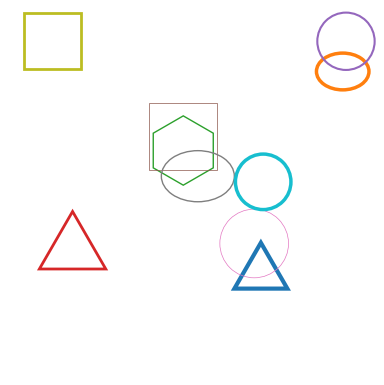[{"shape": "triangle", "thickness": 3, "radius": 0.4, "center": [0.678, 0.29]}, {"shape": "oval", "thickness": 2.5, "radius": 0.34, "center": [0.89, 0.814]}, {"shape": "hexagon", "thickness": 1, "radius": 0.45, "center": [0.476, 0.609]}, {"shape": "triangle", "thickness": 2, "radius": 0.5, "center": [0.188, 0.351]}, {"shape": "circle", "thickness": 1.5, "radius": 0.37, "center": [0.899, 0.893]}, {"shape": "square", "thickness": 0.5, "radius": 0.44, "center": [0.475, 0.645]}, {"shape": "circle", "thickness": 0.5, "radius": 0.45, "center": [0.66, 0.368]}, {"shape": "oval", "thickness": 1, "radius": 0.47, "center": [0.514, 0.542]}, {"shape": "square", "thickness": 2, "radius": 0.37, "center": [0.137, 0.893]}, {"shape": "circle", "thickness": 2.5, "radius": 0.36, "center": [0.684, 0.528]}]